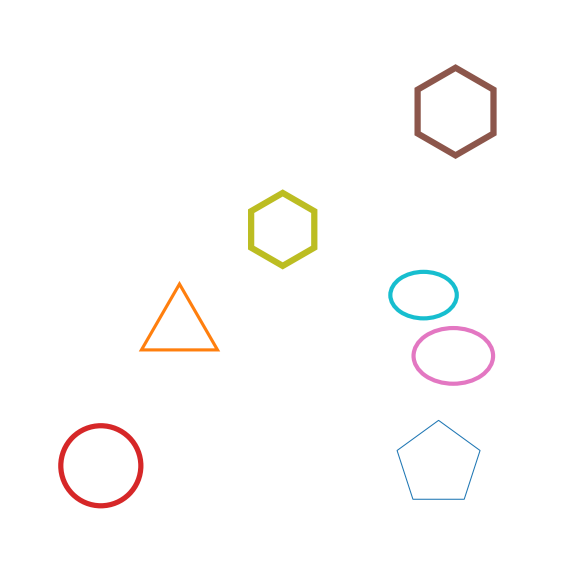[{"shape": "pentagon", "thickness": 0.5, "radius": 0.38, "center": [0.759, 0.196]}, {"shape": "triangle", "thickness": 1.5, "radius": 0.38, "center": [0.311, 0.431]}, {"shape": "circle", "thickness": 2.5, "radius": 0.35, "center": [0.175, 0.193]}, {"shape": "hexagon", "thickness": 3, "radius": 0.38, "center": [0.789, 0.806]}, {"shape": "oval", "thickness": 2, "radius": 0.34, "center": [0.785, 0.383]}, {"shape": "hexagon", "thickness": 3, "radius": 0.32, "center": [0.49, 0.602]}, {"shape": "oval", "thickness": 2, "radius": 0.29, "center": [0.733, 0.488]}]